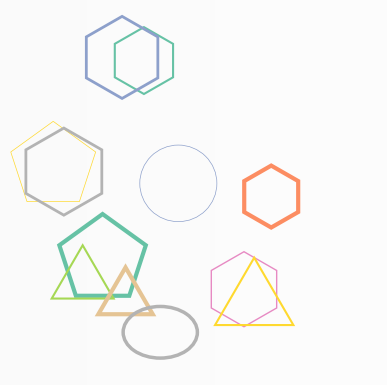[{"shape": "pentagon", "thickness": 3, "radius": 0.59, "center": [0.265, 0.327]}, {"shape": "hexagon", "thickness": 1.5, "radius": 0.43, "center": [0.371, 0.843]}, {"shape": "hexagon", "thickness": 3, "radius": 0.4, "center": [0.7, 0.489]}, {"shape": "circle", "thickness": 0.5, "radius": 0.5, "center": [0.46, 0.524]}, {"shape": "hexagon", "thickness": 2, "radius": 0.53, "center": [0.315, 0.851]}, {"shape": "hexagon", "thickness": 1, "radius": 0.49, "center": [0.63, 0.249]}, {"shape": "triangle", "thickness": 1.5, "radius": 0.46, "center": [0.213, 0.271]}, {"shape": "pentagon", "thickness": 0.5, "radius": 0.58, "center": [0.137, 0.57]}, {"shape": "triangle", "thickness": 1.5, "radius": 0.58, "center": [0.656, 0.214]}, {"shape": "triangle", "thickness": 3, "radius": 0.41, "center": [0.324, 0.224]}, {"shape": "hexagon", "thickness": 2, "radius": 0.57, "center": [0.165, 0.554]}, {"shape": "oval", "thickness": 2.5, "radius": 0.48, "center": [0.414, 0.137]}]